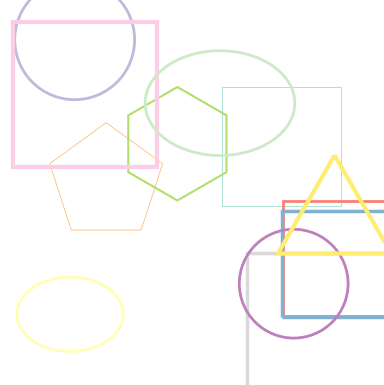[{"shape": "square", "thickness": 0.5, "radius": 0.77, "center": [0.731, 0.62]}, {"shape": "oval", "thickness": 2, "radius": 0.69, "center": [0.182, 0.184]}, {"shape": "circle", "thickness": 2, "radius": 0.78, "center": [0.194, 0.897]}, {"shape": "square", "thickness": 2, "radius": 0.75, "center": [0.885, 0.327]}, {"shape": "square", "thickness": 2.5, "radius": 0.69, "center": [0.869, 0.314]}, {"shape": "pentagon", "thickness": 0.5, "radius": 0.77, "center": [0.276, 0.527]}, {"shape": "hexagon", "thickness": 1.5, "radius": 0.74, "center": [0.461, 0.627]}, {"shape": "square", "thickness": 3, "radius": 0.94, "center": [0.221, 0.754]}, {"shape": "square", "thickness": 2.5, "radius": 0.97, "center": [0.836, 0.15]}, {"shape": "circle", "thickness": 2, "radius": 0.71, "center": [0.763, 0.263]}, {"shape": "oval", "thickness": 2, "radius": 0.97, "center": [0.571, 0.732]}, {"shape": "triangle", "thickness": 3, "radius": 0.85, "center": [0.869, 0.426]}]